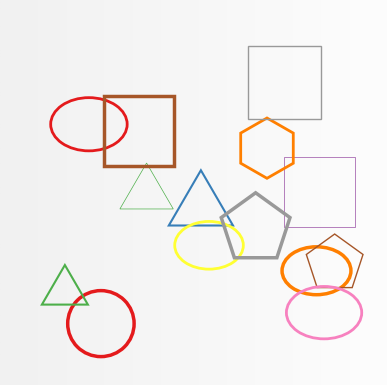[{"shape": "oval", "thickness": 2, "radius": 0.49, "center": [0.229, 0.677]}, {"shape": "circle", "thickness": 2.5, "radius": 0.43, "center": [0.26, 0.159]}, {"shape": "triangle", "thickness": 1.5, "radius": 0.48, "center": [0.518, 0.462]}, {"shape": "triangle", "thickness": 1.5, "radius": 0.34, "center": [0.167, 0.243]}, {"shape": "triangle", "thickness": 0.5, "radius": 0.4, "center": [0.378, 0.497]}, {"shape": "square", "thickness": 0.5, "radius": 0.46, "center": [0.824, 0.502]}, {"shape": "oval", "thickness": 2.5, "radius": 0.44, "center": [0.817, 0.297]}, {"shape": "hexagon", "thickness": 2, "radius": 0.39, "center": [0.689, 0.615]}, {"shape": "oval", "thickness": 2, "radius": 0.44, "center": [0.539, 0.363]}, {"shape": "pentagon", "thickness": 1, "radius": 0.38, "center": [0.864, 0.315]}, {"shape": "square", "thickness": 2.5, "radius": 0.46, "center": [0.359, 0.659]}, {"shape": "oval", "thickness": 2, "radius": 0.49, "center": [0.836, 0.188]}, {"shape": "pentagon", "thickness": 2.5, "radius": 0.47, "center": [0.66, 0.406]}, {"shape": "square", "thickness": 1, "radius": 0.47, "center": [0.735, 0.786]}]